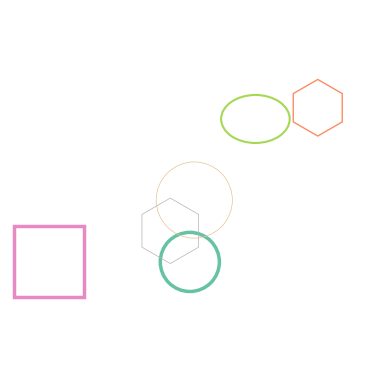[{"shape": "circle", "thickness": 2.5, "radius": 0.38, "center": [0.493, 0.32]}, {"shape": "hexagon", "thickness": 1, "radius": 0.37, "center": [0.825, 0.72]}, {"shape": "square", "thickness": 2.5, "radius": 0.46, "center": [0.127, 0.321]}, {"shape": "oval", "thickness": 1.5, "radius": 0.45, "center": [0.663, 0.691]}, {"shape": "circle", "thickness": 0.5, "radius": 0.49, "center": [0.505, 0.48]}, {"shape": "hexagon", "thickness": 0.5, "radius": 0.43, "center": [0.442, 0.401]}]